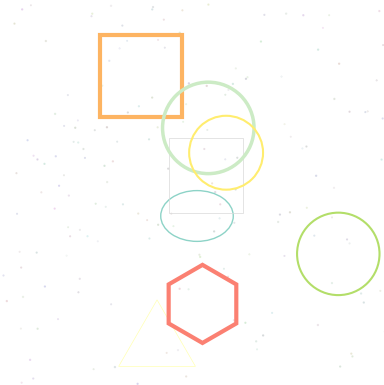[{"shape": "oval", "thickness": 1, "radius": 0.47, "center": [0.512, 0.439]}, {"shape": "triangle", "thickness": 0.5, "radius": 0.58, "center": [0.408, 0.106]}, {"shape": "hexagon", "thickness": 3, "radius": 0.51, "center": [0.526, 0.211]}, {"shape": "square", "thickness": 3, "radius": 0.53, "center": [0.367, 0.803]}, {"shape": "circle", "thickness": 1.5, "radius": 0.54, "center": [0.879, 0.341]}, {"shape": "square", "thickness": 0.5, "radius": 0.49, "center": [0.535, 0.545]}, {"shape": "circle", "thickness": 2.5, "radius": 0.59, "center": [0.541, 0.668]}, {"shape": "circle", "thickness": 1.5, "radius": 0.48, "center": [0.587, 0.603]}]